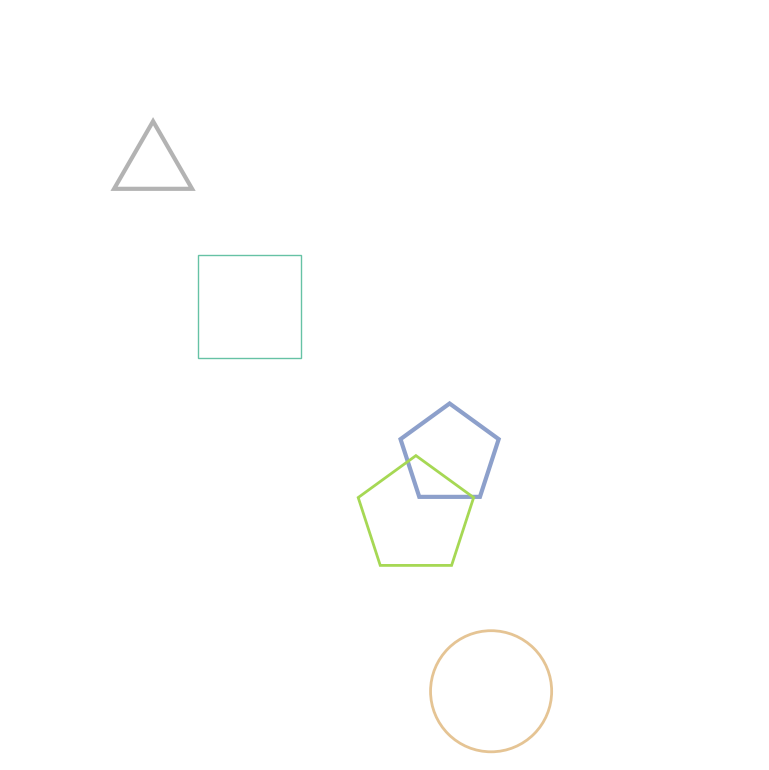[{"shape": "square", "thickness": 0.5, "radius": 0.33, "center": [0.324, 0.602]}, {"shape": "pentagon", "thickness": 1.5, "radius": 0.34, "center": [0.584, 0.409]}, {"shape": "pentagon", "thickness": 1, "radius": 0.39, "center": [0.54, 0.329]}, {"shape": "circle", "thickness": 1, "radius": 0.39, "center": [0.638, 0.102]}, {"shape": "triangle", "thickness": 1.5, "radius": 0.29, "center": [0.199, 0.784]}]